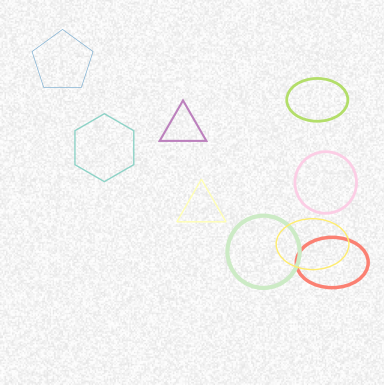[{"shape": "hexagon", "thickness": 1, "radius": 0.44, "center": [0.271, 0.616]}, {"shape": "triangle", "thickness": 1, "radius": 0.37, "center": [0.523, 0.461]}, {"shape": "oval", "thickness": 2.5, "radius": 0.47, "center": [0.863, 0.318]}, {"shape": "pentagon", "thickness": 0.5, "radius": 0.42, "center": [0.162, 0.84]}, {"shape": "oval", "thickness": 2, "radius": 0.4, "center": [0.824, 0.741]}, {"shape": "circle", "thickness": 2, "radius": 0.4, "center": [0.846, 0.526]}, {"shape": "triangle", "thickness": 1.5, "radius": 0.35, "center": [0.475, 0.669]}, {"shape": "circle", "thickness": 3, "radius": 0.47, "center": [0.685, 0.346]}, {"shape": "oval", "thickness": 1, "radius": 0.47, "center": [0.812, 0.366]}]